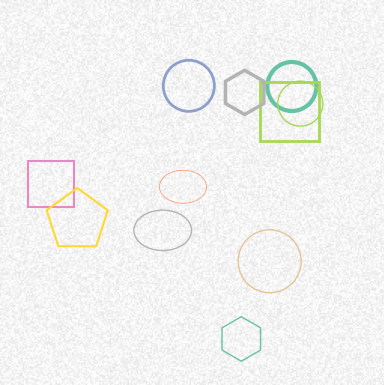[{"shape": "circle", "thickness": 3, "radius": 0.32, "center": [0.758, 0.775]}, {"shape": "hexagon", "thickness": 1, "radius": 0.29, "center": [0.627, 0.12]}, {"shape": "oval", "thickness": 0.5, "radius": 0.31, "center": [0.475, 0.515]}, {"shape": "circle", "thickness": 2, "radius": 0.33, "center": [0.49, 0.777]}, {"shape": "square", "thickness": 1.5, "radius": 0.3, "center": [0.132, 0.523]}, {"shape": "circle", "thickness": 1, "radius": 0.29, "center": [0.78, 0.731]}, {"shape": "square", "thickness": 2, "radius": 0.38, "center": [0.752, 0.711]}, {"shape": "pentagon", "thickness": 1.5, "radius": 0.42, "center": [0.201, 0.428]}, {"shape": "circle", "thickness": 1, "radius": 0.41, "center": [0.7, 0.321]}, {"shape": "oval", "thickness": 1, "radius": 0.37, "center": [0.423, 0.402]}, {"shape": "hexagon", "thickness": 2.5, "radius": 0.29, "center": [0.635, 0.76]}]